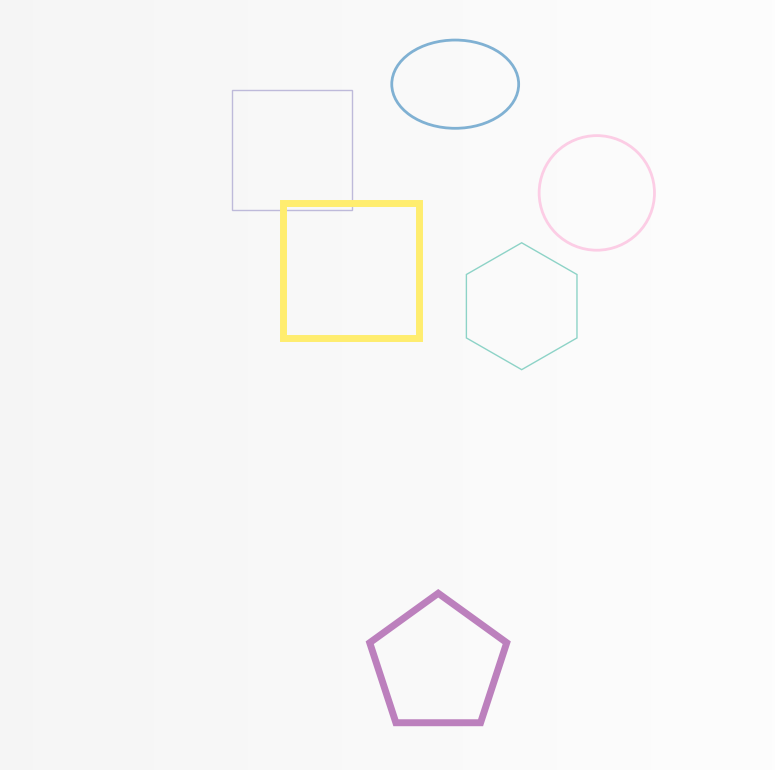[{"shape": "hexagon", "thickness": 0.5, "radius": 0.41, "center": [0.673, 0.602]}, {"shape": "square", "thickness": 0.5, "radius": 0.39, "center": [0.377, 0.805]}, {"shape": "oval", "thickness": 1, "radius": 0.41, "center": [0.587, 0.891]}, {"shape": "circle", "thickness": 1, "radius": 0.37, "center": [0.77, 0.749]}, {"shape": "pentagon", "thickness": 2.5, "radius": 0.46, "center": [0.565, 0.137]}, {"shape": "square", "thickness": 2.5, "radius": 0.44, "center": [0.453, 0.649]}]